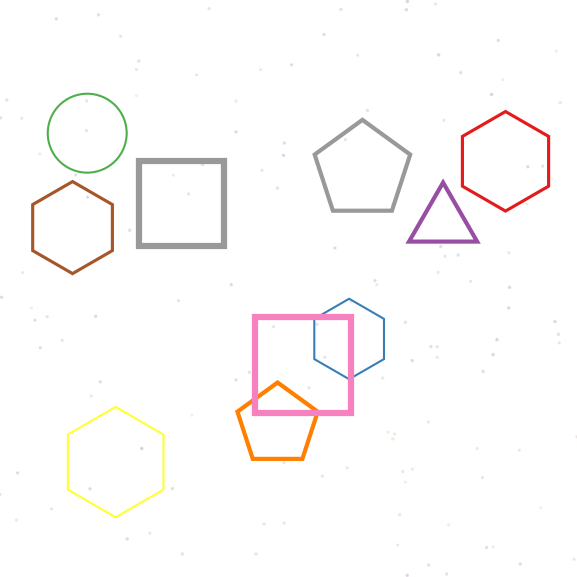[{"shape": "hexagon", "thickness": 1.5, "radius": 0.43, "center": [0.875, 0.72]}, {"shape": "hexagon", "thickness": 1, "radius": 0.35, "center": [0.605, 0.412]}, {"shape": "circle", "thickness": 1, "radius": 0.34, "center": [0.151, 0.769]}, {"shape": "triangle", "thickness": 2, "radius": 0.34, "center": [0.767, 0.615]}, {"shape": "pentagon", "thickness": 2, "radius": 0.37, "center": [0.481, 0.264]}, {"shape": "hexagon", "thickness": 1, "radius": 0.48, "center": [0.2, 0.199]}, {"shape": "hexagon", "thickness": 1.5, "radius": 0.4, "center": [0.126, 0.605]}, {"shape": "square", "thickness": 3, "radius": 0.42, "center": [0.525, 0.367]}, {"shape": "square", "thickness": 3, "radius": 0.37, "center": [0.314, 0.646]}, {"shape": "pentagon", "thickness": 2, "radius": 0.43, "center": [0.628, 0.705]}]